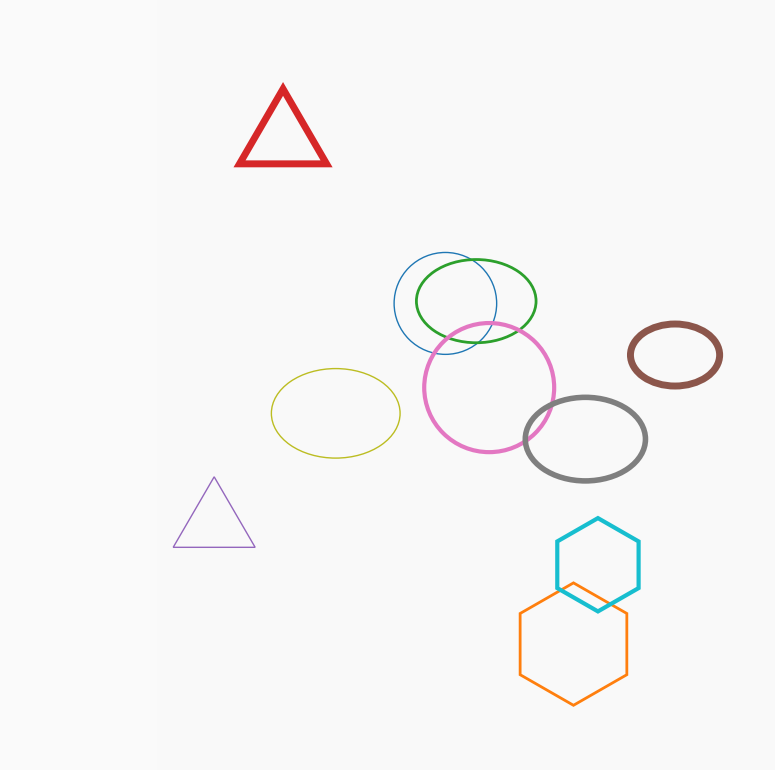[{"shape": "circle", "thickness": 0.5, "radius": 0.33, "center": [0.575, 0.606]}, {"shape": "hexagon", "thickness": 1, "radius": 0.4, "center": [0.74, 0.164]}, {"shape": "oval", "thickness": 1, "radius": 0.39, "center": [0.614, 0.609]}, {"shape": "triangle", "thickness": 2.5, "radius": 0.32, "center": [0.365, 0.82]}, {"shape": "triangle", "thickness": 0.5, "radius": 0.31, "center": [0.276, 0.32]}, {"shape": "oval", "thickness": 2.5, "radius": 0.29, "center": [0.871, 0.539]}, {"shape": "circle", "thickness": 1.5, "radius": 0.42, "center": [0.631, 0.497]}, {"shape": "oval", "thickness": 2, "radius": 0.39, "center": [0.755, 0.43]}, {"shape": "oval", "thickness": 0.5, "radius": 0.42, "center": [0.433, 0.463]}, {"shape": "hexagon", "thickness": 1.5, "radius": 0.3, "center": [0.772, 0.267]}]